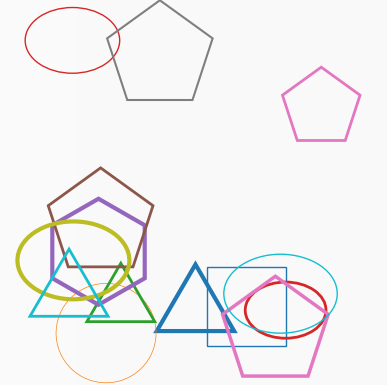[{"shape": "square", "thickness": 1, "radius": 0.51, "center": [0.637, 0.204]}, {"shape": "triangle", "thickness": 3, "radius": 0.58, "center": [0.504, 0.198]}, {"shape": "circle", "thickness": 0.5, "radius": 0.65, "center": [0.274, 0.135]}, {"shape": "triangle", "thickness": 2, "radius": 0.51, "center": [0.312, 0.215]}, {"shape": "oval", "thickness": 1, "radius": 0.61, "center": [0.187, 0.895]}, {"shape": "oval", "thickness": 2, "radius": 0.52, "center": [0.737, 0.194]}, {"shape": "hexagon", "thickness": 3, "radius": 0.69, "center": [0.254, 0.346]}, {"shape": "pentagon", "thickness": 2, "radius": 0.71, "center": [0.26, 0.422]}, {"shape": "pentagon", "thickness": 2.5, "radius": 0.72, "center": [0.711, 0.139]}, {"shape": "pentagon", "thickness": 2, "radius": 0.53, "center": [0.829, 0.72]}, {"shape": "pentagon", "thickness": 1.5, "radius": 0.72, "center": [0.413, 0.856]}, {"shape": "oval", "thickness": 3, "radius": 0.72, "center": [0.189, 0.324]}, {"shape": "oval", "thickness": 1, "radius": 0.73, "center": [0.724, 0.237]}, {"shape": "triangle", "thickness": 2, "radius": 0.58, "center": [0.178, 0.237]}]